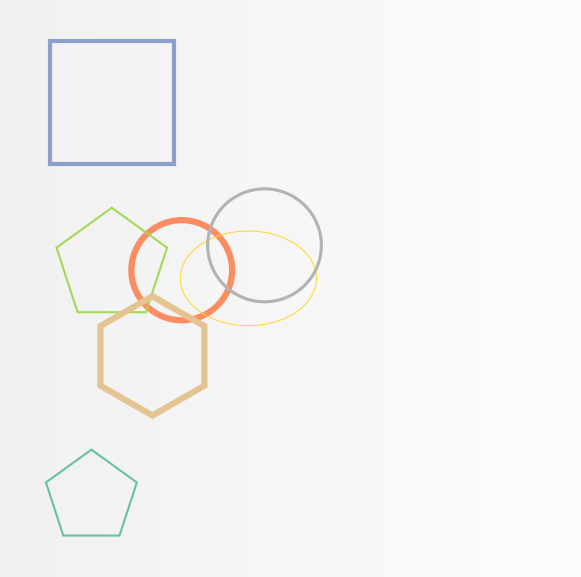[{"shape": "pentagon", "thickness": 1, "radius": 0.41, "center": [0.157, 0.138]}, {"shape": "circle", "thickness": 3, "radius": 0.43, "center": [0.313, 0.531]}, {"shape": "square", "thickness": 2, "radius": 0.53, "center": [0.193, 0.821]}, {"shape": "pentagon", "thickness": 1, "radius": 0.5, "center": [0.192, 0.539]}, {"shape": "oval", "thickness": 0.5, "radius": 0.59, "center": [0.427, 0.517]}, {"shape": "hexagon", "thickness": 3, "radius": 0.52, "center": [0.262, 0.383]}, {"shape": "circle", "thickness": 1.5, "radius": 0.49, "center": [0.455, 0.574]}]